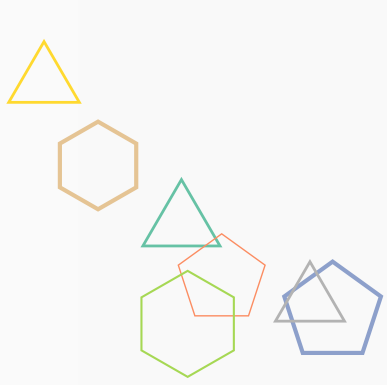[{"shape": "triangle", "thickness": 2, "radius": 0.57, "center": [0.468, 0.419]}, {"shape": "pentagon", "thickness": 1, "radius": 0.59, "center": [0.572, 0.275]}, {"shape": "pentagon", "thickness": 3, "radius": 0.66, "center": [0.858, 0.189]}, {"shape": "hexagon", "thickness": 1.5, "radius": 0.69, "center": [0.484, 0.159]}, {"shape": "triangle", "thickness": 2, "radius": 0.53, "center": [0.114, 0.787]}, {"shape": "hexagon", "thickness": 3, "radius": 0.57, "center": [0.253, 0.57]}, {"shape": "triangle", "thickness": 2, "radius": 0.51, "center": [0.8, 0.217]}]